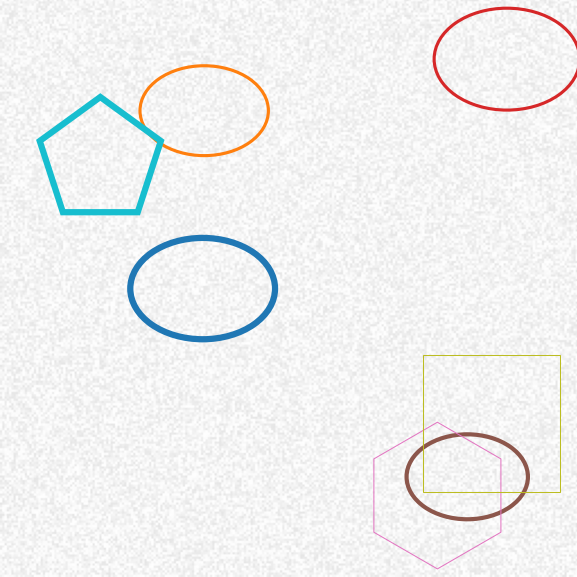[{"shape": "oval", "thickness": 3, "radius": 0.63, "center": [0.351, 0.499]}, {"shape": "oval", "thickness": 1.5, "radius": 0.56, "center": [0.354, 0.807]}, {"shape": "oval", "thickness": 1.5, "radius": 0.63, "center": [0.878, 0.897]}, {"shape": "oval", "thickness": 2, "radius": 0.53, "center": [0.809, 0.174]}, {"shape": "hexagon", "thickness": 0.5, "radius": 0.63, "center": [0.757, 0.141]}, {"shape": "square", "thickness": 0.5, "radius": 0.59, "center": [0.851, 0.266]}, {"shape": "pentagon", "thickness": 3, "radius": 0.55, "center": [0.174, 0.721]}]